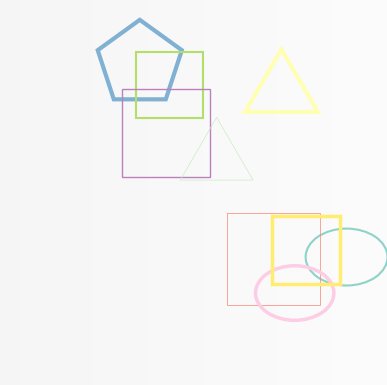[{"shape": "oval", "thickness": 1.5, "radius": 0.53, "center": [0.894, 0.332]}, {"shape": "triangle", "thickness": 3, "radius": 0.54, "center": [0.726, 0.764]}, {"shape": "square", "thickness": 0.5, "radius": 0.6, "center": [0.706, 0.327]}, {"shape": "pentagon", "thickness": 3, "radius": 0.57, "center": [0.361, 0.834]}, {"shape": "square", "thickness": 1.5, "radius": 0.43, "center": [0.438, 0.779]}, {"shape": "oval", "thickness": 2.5, "radius": 0.51, "center": [0.761, 0.239]}, {"shape": "square", "thickness": 1, "radius": 0.57, "center": [0.429, 0.655]}, {"shape": "triangle", "thickness": 0.5, "radius": 0.54, "center": [0.559, 0.587]}, {"shape": "square", "thickness": 2.5, "radius": 0.44, "center": [0.789, 0.351]}]